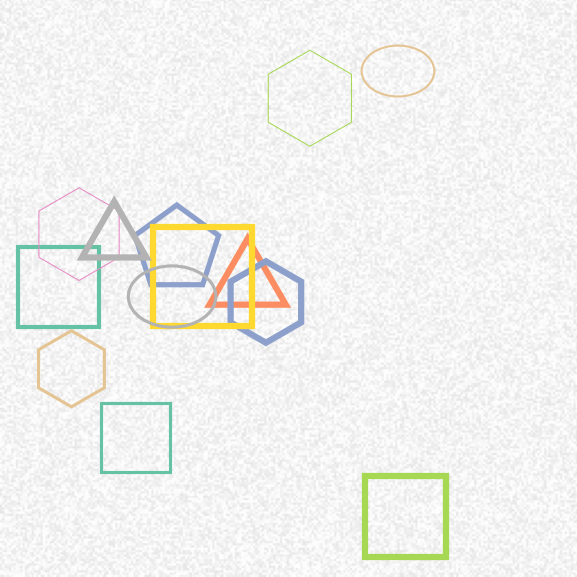[{"shape": "square", "thickness": 2, "radius": 0.35, "center": [0.101, 0.502]}, {"shape": "square", "thickness": 1.5, "radius": 0.3, "center": [0.234, 0.241]}, {"shape": "triangle", "thickness": 3, "radius": 0.38, "center": [0.429, 0.51]}, {"shape": "hexagon", "thickness": 3, "radius": 0.35, "center": [0.46, 0.476]}, {"shape": "pentagon", "thickness": 2.5, "radius": 0.38, "center": [0.306, 0.568]}, {"shape": "hexagon", "thickness": 0.5, "radius": 0.4, "center": [0.137, 0.594]}, {"shape": "hexagon", "thickness": 0.5, "radius": 0.42, "center": [0.537, 0.829]}, {"shape": "square", "thickness": 3, "radius": 0.35, "center": [0.702, 0.105]}, {"shape": "square", "thickness": 3, "radius": 0.43, "center": [0.35, 0.52]}, {"shape": "oval", "thickness": 1, "radius": 0.31, "center": [0.689, 0.876]}, {"shape": "hexagon", "thickness": 1.5, "radius": 0.33, "center": [0.124, 0.361]}, {"shape": "oval", "thickness": 1.5, "radius": 0.38, "center": [0.298, 0.486]}, {"shape": "triangle", "thickness": 3, "radius": 0.32, "center": [0.198, 0.586]}]